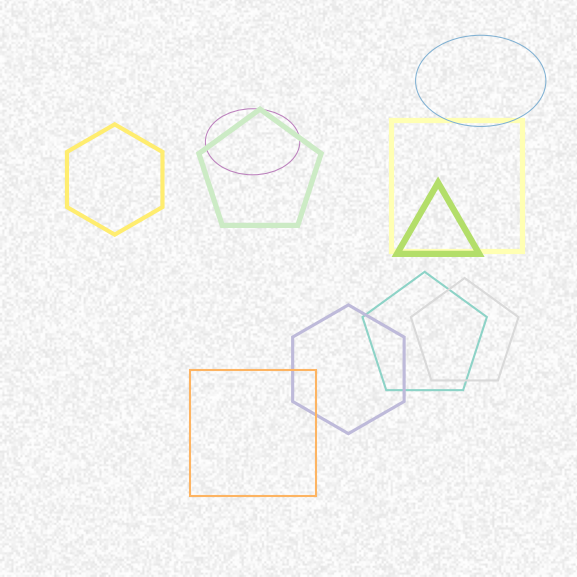[{"shape": "pentagon", "thickness": 1, "radius": 0.57, "center": [0.735, 0.415]}, {"shape": "square", "thickness": 2.5, "radius": 0.57, "center": [0.79, 0.678]}, {"shape": "hexagon", "thickness": 1.5, "radius": 0.56, "center": [0.603, 0.36]}, {"shape": "oval", "thickness": 0.5, "radius": 0.56, "center": [0.832, 0.859]}, {"shape": "square", "thickness": 1, "radius": 0.55, "center": [0.438, 0.25]}, {"shape": "triangle", "thickness": 3, "radius": 0.41, "center": [0.759, 0.601]}, {"shape": "pentagon", "thickness": 1, "radius": 0.49, "center": [0.805, 0.42]}, {"shape": "oval", "thickness": 0.5, "radius": 0.41, "center": [0.437, 0.754]}, {"shape": "pentagon", "thickness": 2.5, "radius": 0.56, "center": [0.45, 0.699]}, {"shape": "hexagon", "thickness": 2, "radius": 0.48, "center": [0.199, 0.688]}]